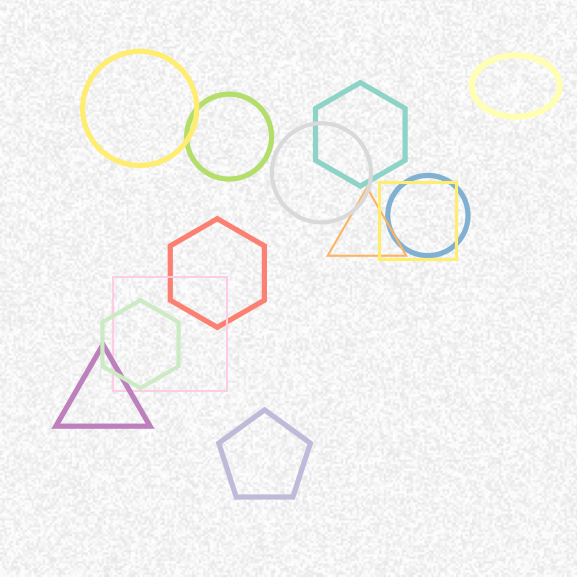[{"shape": "hexagon", "thickness": 2.5, "radius": 0.45, "center": [0.624, 0.766]}, {"shape": "oval", "thickness": 3, "radius": 0.38, "center": [0.893, 0.85]}, {"shape": "pentagon", "thickness": 2.5, "radius": 0.42, "center": [0.458, 0.206]}, {"shape": "hexagon", "thickness": 2.5, "radius": 0.47, "center": [0.376, 0.526]}, {"shape": "circle", "thickness": 2.5, "radius": 0.35, "center": [0.741, 0.626]}, {"shape": "triangle", "thickness": 1, "radius": 0.39, "center": [0.635, 0.596]}, {"shape": "circle", "thickness": 2.5, "radius": 0.37, "center": [0.397, 0.763]}, {"shape": "square", "thickness": 1, "radius": 0.49, "center": [0.294, 0.421]}, {"shape": "circle", "thickness": 2, "radius": 0.43, "center": [0.557, 0.7]}, {"shape": "triangle", "thickness": 2.5, "radius": 0.47, "center": [0.178, 0.308]}, {"shape": "hexagon", "thickness": 2, "radius": 0.38, "center": [0.243, 0.403]}, {"shape": "square", "thickness": 1.5, "radius": 0.33, "center": [0.724, 0.618]}, {"shape": "circle", "thickness": 2.5, "radius": 0.49, "center": [0.242, 0.811]}]